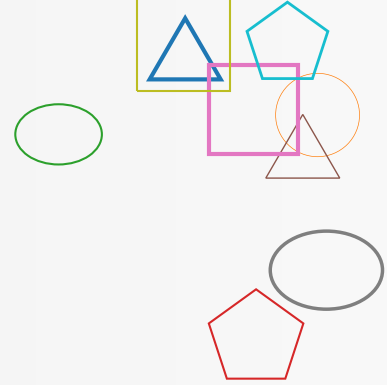[{"shape": "triangle", "thickness": 3, "radius": 0.53, "center": [0.478, 0.847]}, {"shape": "circle", "thickness": 0.5, "radius": 0.54, "center": [0.82, 0.701]}, {"shape": "oval", "thickness": 1.5, "radius": 0.56, "center": [0.151, 0.651]}, {"shape": "pentagon", "thickness": 1.5, "radius": 0.64, "center": [0.661, 0.12]}, {"shape": "triangle", "thickness": 1, "radius": 0.55, "center": [0.781, 0.593]}, {"shape": "square", "thickness": 3, "radius": 0.58, "center": [0.654, 0.716]}, {"shape": "oval", "thickness": 2.5, "radius": 0.72, "center": [0.842, 0.298]}, {"shape": "square", "thickness": 1.5, "radius": 0.6, "center": [0.473, 0.884]}, {"shape": "pentagon", "thickness": 2, "radius": 0.55, "center": [0.742, 0.885]}]